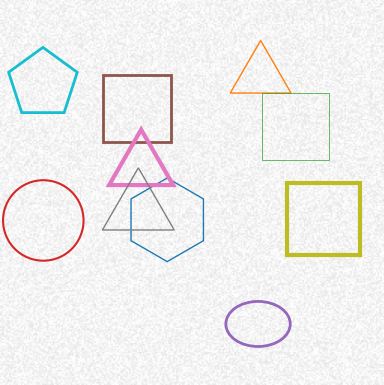[{"shape": "hexagon", "thickness": 1, "radius": 0.54, "center": [0.434, 0.429]}, {"shape": "triangle", "thickness": 1, "radius": 0.46, "center": [0.677, 0.804]}, {"shape": "square", "thickness": 0.5, "radius": 0.43, "center": [0.768, 0.672]}, {"shape": "circle", "thickness": 1.5, "radius": 0.52, "center": [0.112, 0.427]}, {"shape": "oval", "thickness": 2, "radius": 0.42, "center": [0.67, 0.159]}, {"shape": "square", "thickness": 2, "radius": 0.44, "center": [0.356, 0.718]}, {"shape": "triangle", "thickness": 3, "radius": 0.48, "center": [0.367, 0.567]}, {"shape": "triangle", "thickness": 1, "radius": 0.54, "center": [0.359, 0.456]}, {"shape": "square", "thickness": 3, "radius": 0.47, "center": [0.84, 0.431]}, {"shape": "pentagon", "thickness": 2, "radius": 0.47, "center": [0.112, 0.783]}]